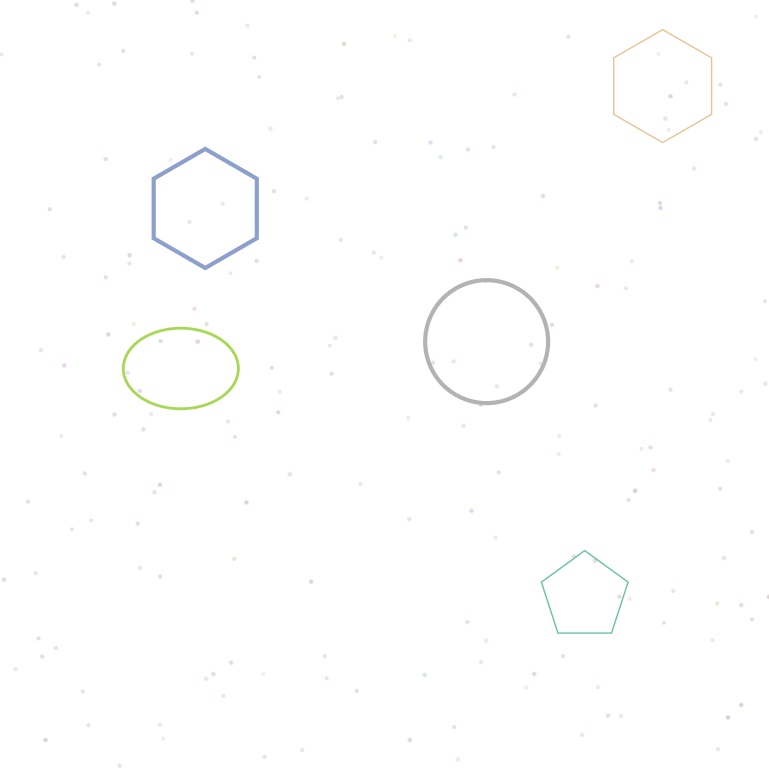[{"shape": "pentagon", "thickness": 0.5, "radius": 0.3, "center": [0.759, 0.226]}, {"shape": "hexagon", "thickness": 1.5, "radius": 0.39, "center": [0.267, 0.729]}, {"shape": "oval", "thickness": 1, "radius": 0.37, "center": [0.235, 0.521]}, {"shape": "hexagon", "thickness": 0.5, "radius": 0.37, "center": [0.861, 0.888]}, {"shape": "circle", "thickness": 1.5, "radius": 0.4, "center": [0.632, 0.556]}]